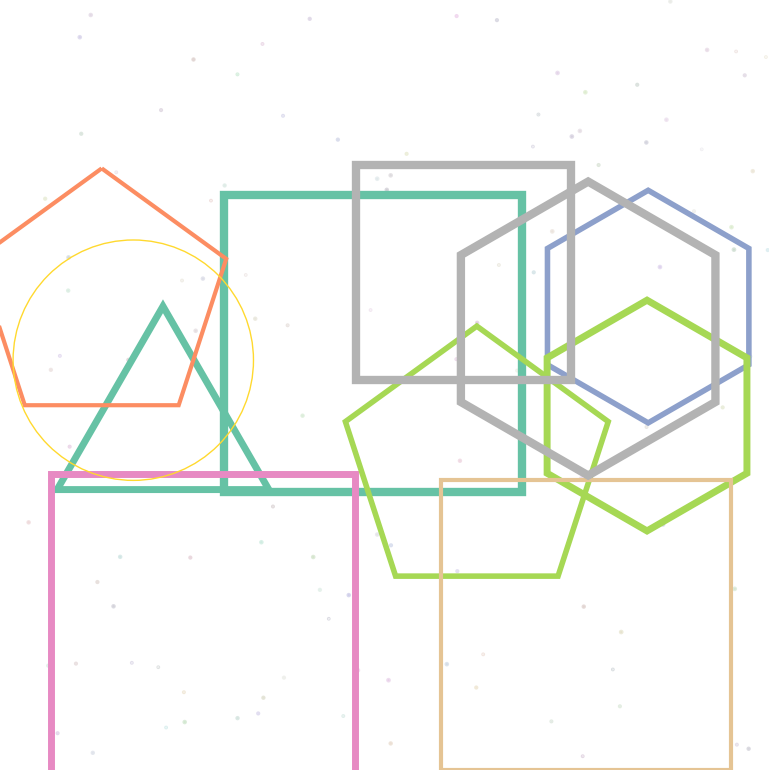[{"shape": "square", "thickness": 3, "radius": 0.97, "center": [0.484, 0.554]}, {"shape": "triangle", "thickness": 2.5, "radius": 0.79, "center": [0.212, 0.444]}, {"shape": "pentagon", "thickness": 1.5, "radius": 0.85, "center": [0.132, 0.611]}, {"shape": "hexagon", "thickness": 2, "radius": 0.76, "center": [0.842, 0.602]}, {"shape": "square", "thickness": 2.5, "radius": 0.98, "center": [0.263, 0.187]}, {"shape": "pentagon", "thickness": 2, "radius": 0.9, "center": [0.619, 0.397]}, {"shape": "hexagon", "thickness": 2.5, "radius": 0.75, "center": [0.84, 0.46]}, {"shape": "circle", "thickness": 0.5, "radius": 0.78, "center": [0.173, 0.532]}, {"shape": "square", "thickness": 1.5, "radius": 0.94, "center": [0.761, 0.188]}, {"shape": "square", "thickness": 3, "radius": 0.7, "center": [0.602, 0.646]}, {"shape": "hexagon", "thickness": 3, "radius": 0.95, "center": [0.764, 0.573]}]